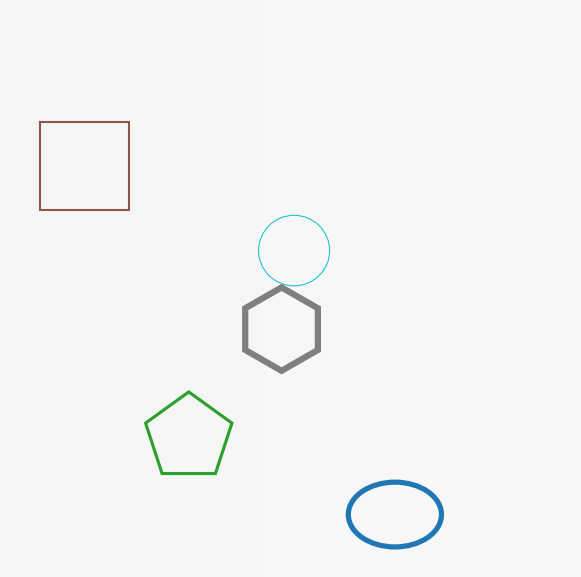[{"shape": "oval", "thickness": 2.5, "radius": 0.4, "center": [0.679, 0.108]}, {"shape": "pentagon", "thickness": 1.5, "radius": 0.39, "center": [0.325, 0.242]}, {"shape": "square", "thickness": 1, "radius": 0.38, "center": [0.145, 0.712]}, {"shape": "hexagon", "thickness": 3, "radius": 0.36, "center": [0.484, 0.429]}, {"shape": "circle", "thickness": 0.5, "radius": 0.31, "center": [0.506, 0.565]}]